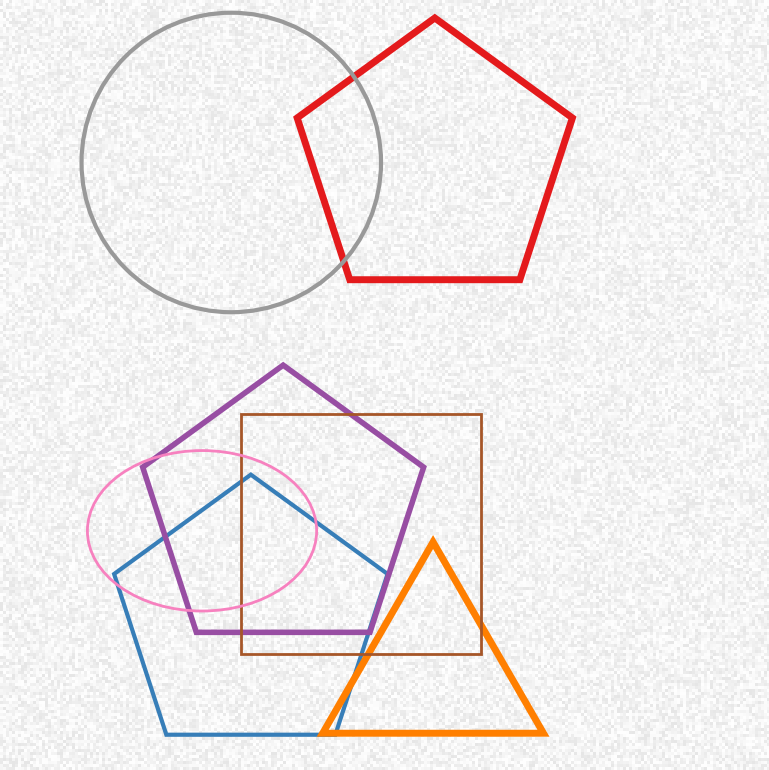[{"shape": "pentagon", "thickness": 2.5, "radius": 0.94, "center": [0.565, 0.789]}, {"shape": "pentagon", "thickness": 1.5, "radius": 0.93, "center": [0.326, 0.197]}, {"shape": "pentagon", "thickness": 2, "radius": 0.96, "center": [0.368, 0.334]}, {"shape": "triangle", "thickness": 2.5, "radius": 0.83, "center": [0.562, 0.131]}, {"shape": "square", "thickness": 1, "radius": 0.78, "center": [0.469, 0.307]}, {"shape": "oval", "thickness": 1, "radius": 0.74, "center": [0.262, 0.311]}, {"shape": "circle", "thickness": 1.5, "radius": 0.97, "center": [0.3, 0.789]}]